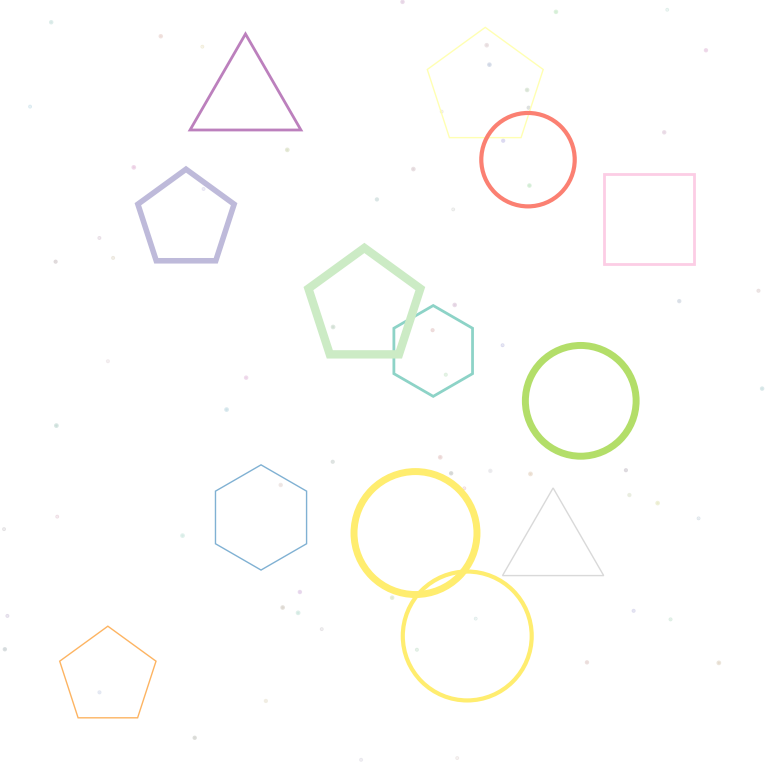[{"shape": "hexagon", "thickness": 1, "radius": 0.29, "center": [0.563, 0.544]}, {"shape": "pentagon", "thickness": 0.5, "radius": 0.4, "center": [0.63, 0.885]}, {"shape": "pentagon", "thickness": 2, "radius": 0.33, "center": [0.242, 0.715]}, {"shape": "circle", "thickness": 1.5, "radius": 0.3, "center": [0.686, 0.793]}, {"shape": "hexagon", "thickness": 0.5, "radius": 0.34, "center": [0.339, 0.328]}, {"shape": "pentagon", "thickness": 0.5, "radius": 0.33, "center": [0.14, 0.121]}, {"shape": "circle", "thickness": 2.5, "radius": 0.36, "center": [0.754, 0.479]}, {"shape": "square", "thickness": 1, "radius": 0.29, "center": [0.843, 0.715]}, {"shape": "triangle", "thickness": 0.5, "radius": 0.38, "center": [0.718, 0.29]}, {"shape": "triangle", "thickness": 1, "radius": 0.42, "center": [0.319, 0.873]}, {"shape": "pentagon", "thickness": 3, "radius": 0.38, "center": [0.473, 0.602]}, {"shape": "circle", "thickness": 2.5, "radius": 0.4, "center": [0.54, 0.308]}, {"shape": "circle", "thickness": 1.5, "radius": 0.42, "center": [0.607, 0.174]}]